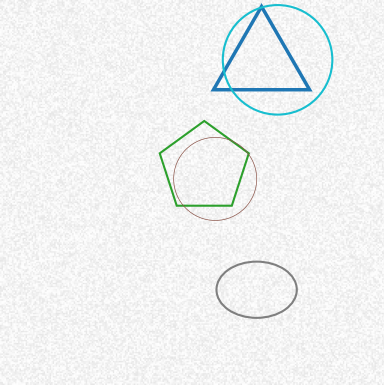[{"shape": "triangle", "thickness": 2.5, "radius": 0.72, "center": [0.679, 0.839]}, {"shape": "pentagon", "thickness": 1.5, "radius": 0.61, "center": [0.531, 0.564]}, {"shape": "circle", "thickness": 0.5, "radius": 0.54, "center": [0.559, 0.535]}, {"shape": "oval", "thickness": 1.5, "radius": 0.52, "center": [0.667, 0.247]}, {"shape": "circle", "thickness": 1.5, "radius": 0.71, "center": [0.721, 0.845]}]